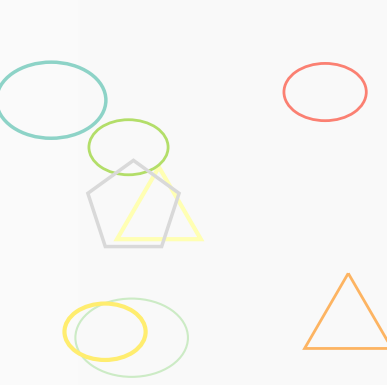[{"shape": "oval", "thickness": 2.5, "radius": 0.71, "center": [0.132, 0.74]}, {"shape": "triangle", "thickness": 3, "radius": 0.62, "center": [0.41, 0.441]}, {"shape": "oval", "thickness": 2, "radius": 0.53, "center": [0.839, 0.761]}, {"shape": "triangle", "thickness": 2, "radius": 0.65, "center": [0.899, 0.16]}, {"shape": "oval", "thickness": 2, "radius": 0.51, "center": [0.332, 0.618]}, {"shape": "pentagon", "thickness": 2.5, "radius": 0.62, "center": [0.344, 0.46]}, {"shape": "oval", "thickness": 1.5, "radius": 0.73, "center": [0.34, 0.123]}, {"shape": "oval", "thickness": 3, "radius": 0.52, "center": [0.271, 0.138]}]